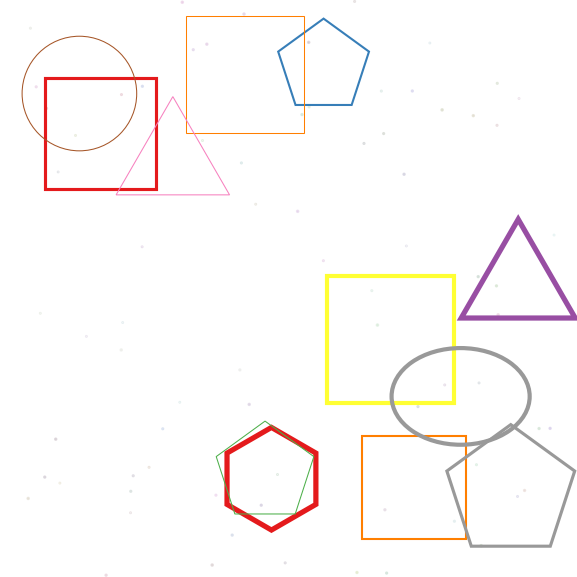[{"shape": "hexagon", "thickness": 2.5, "radius": 0.44, "center": [0.47, 0.17]}, {"shape": "square", "thickness": 1.5, "radius": 0.48, "center": [0.174, 0.768]}, {"shape": "pentagon", "thickness": 1, "radius": 0.41, "center": [0.56, 0.884]}, {"shape": "pentagon", "thickness": 0.5, "radius": 0.44, "center": [0.459, 0.181]}, {"shape": "triangle", "thickness": 2.5, "radius": 0.57, "center": [0.897, 0.505]}, {"shape": "square", "thickness": 0.5, "radius": 0.51, "center": [0.424, 0.87]}, {"shape": "square", "thickness": 1, "radius": 0.45, "center": [0.717, 0.155]}, {"shape": "square", "thickness": 2, "radius": 0.55, "center": [0.676, 0.411]}, {"shape": "circle", "thickness": 0.5, "radius": 0.5, "center": [0.137, 0.837]}, {"shape": "triangle", "thickness": 0.5, "radius": 0.57, "center": [0.299, 0.718]}, {"shape": "oval", "thickness": 2, "radius": 0.6, "center": [0.798, 0.313]}, {"shape": "pentagon", "thickness": 1.5, "radius": 0.58, "center": [0.884, 0.147]}]